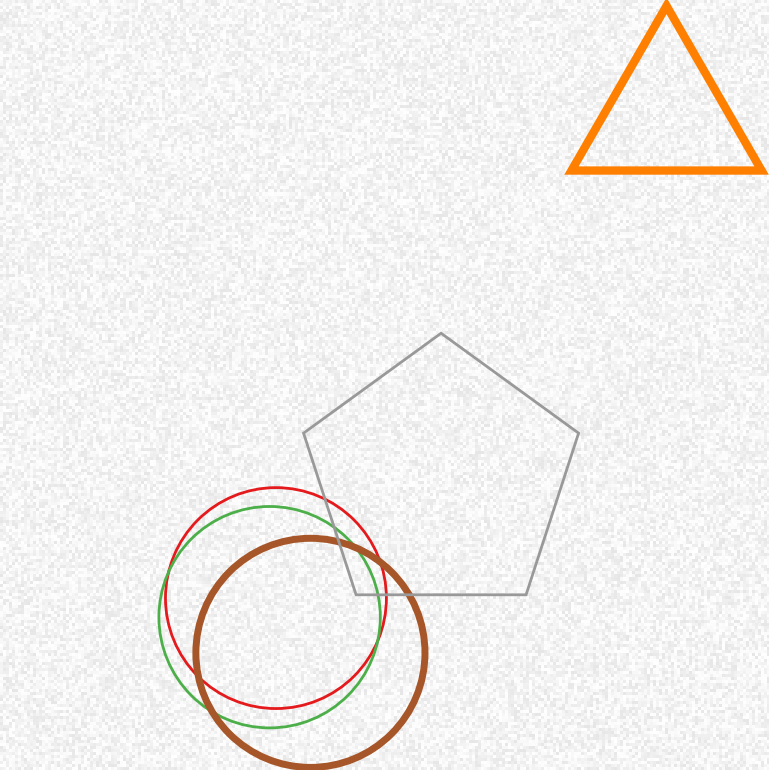[{"shape": "circle", "thickness": 1, "radius": 0.72, "center": [0.358, 0.223]}, {"shape": "circle", "thickness": 1, "radius": 0.72, "center": [0.35, 0.198]}, {"shape": "triangle", "thickness": 3, "radius": 0.71, "center": [0.866, 0.85]}, {"shape": "circle", "thickness": 2.5, "radius": 0.74, "center": [0.403, 0.152]}, {"shape": "pentagon", "thickness": 1, "radius": 0.94, "center": [0.573, 0.379]}]